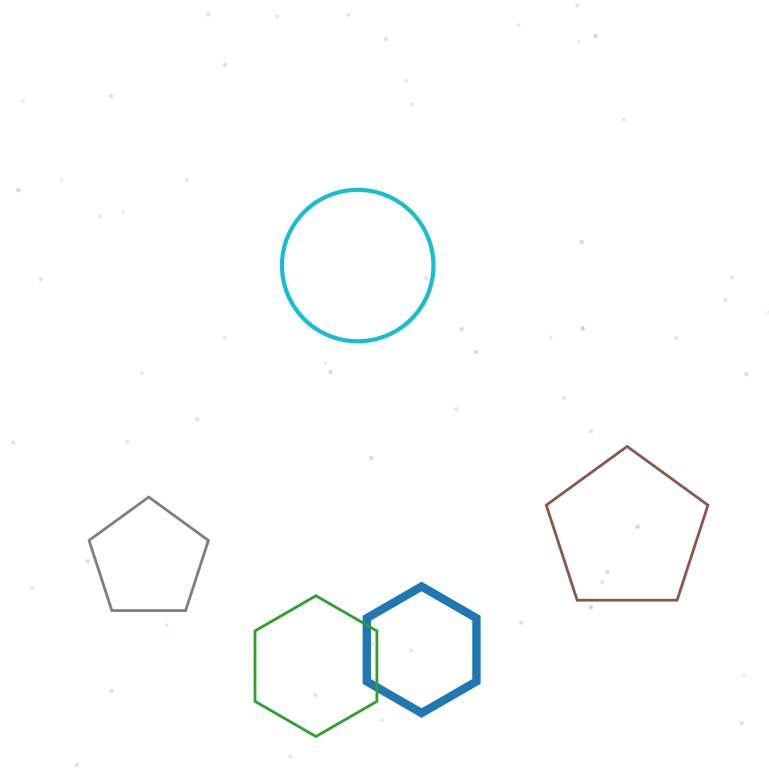[{"shape": "hexagon", "thickness": 3, "radius": 0.41, "center": [0.548, 0.156]}, {"shape": "hexagon", "thickness": 1, "radius": 0.46, "center": [0.41, 0.135]}, {"shape": "pentagon", "thickness": 1, "radius": 0.55, "center": [0.814, 0.31]}, {"shape": "pentagon", "thickness": 1, "radius": 0.41, "center": [0.193, 0.273]}, {"shape": "circle", "thickness": 1.5, "radius": 0.49, "center": [0.465, 0.655]}]